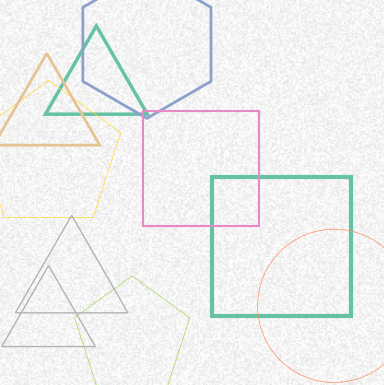[{"shape": "triangle", "thickness": 2.5, "radius": 0.76, "center": [0.25, 0.78]}, {"shape": "square", "thickness": 3, "radius": 0.9, "center": [0.731, 0.36]}, {"shape": "circle", "thickness": 0.5, "radius": 1.0, "center": [0.868, 0.206]}, {"shape": "hexagon", "thickness": 2, "radius": 0.96, "center": [0.382, 0.885]}, {"shape": "square", "thickness": 1.5, "radius": 0.75, "center": [0.522, 0.562]}, {"shape": "pentagon", "thickness": 0.5, "radius": 0.79, "center": [0.343, 0.126]}, {"shape": "pentagon", "thickness": 0.5, "radius": 0.98, "center": [0.126, 0.594]}, {"shape": "triangle", "thickness": 2, "radius": 0.8, "center": [0.121, 0.702]}, {"shape": "triangle", "thickness": 1, "radius": 0.84, "center": [0.186, 0.272]}, {"shape": "triangle", "thickness": 1, "radius": 0.7, "center": [0.126, 0.17]}]